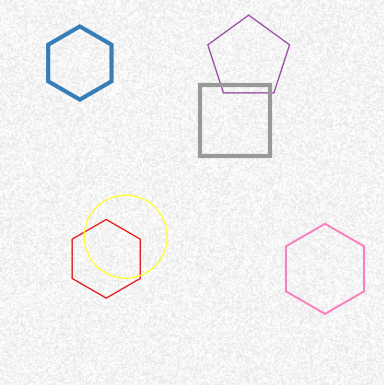[{"shape": "hexagon", "thickness": 1, "radius": 0.51, "center": [0.276, 0.328]}, {"shape": "hexagon", "thickness": 3, "radius": 0.48, "center": [0.207, 0.836]}, {"shape": "pentagon", "thickness": 1, "radius": 0.56, "center": [0.646, 0.849]}, {"shape": "circle", "thickness": 1, "radius": 0.54, "center": [0.326, 0.385]}, {"shape": "hexagon", "thickness": 1.5, "radius": 0.59, "center": [0.844, 0.302]}, {"shape": "square", "thickness": 3, "radius": 0.46, "center": [0.61, 0.687]}]